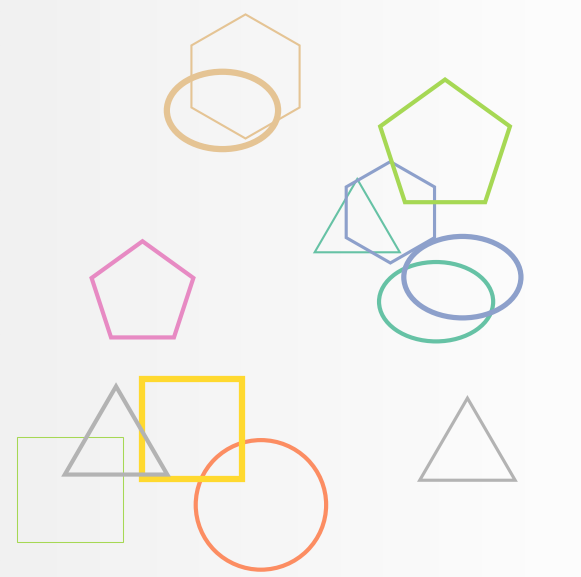[{"shape": "oval", "thickness": 2, "radius": 0.49, "center": [0.75, 0.477]}, {"shape": "triangle", "thickness": 1, "radius": 0.42, "center": [0.615, 0.605]}, {"shape": "circle", "thickness": 2, "radius": 0.56, "center": [0.449, 0.125]}, {"shape": "hexagon", "thickness": 1.5, "radius": 0.44, "center": [0.672, 0.632]}, {"shape": "oval", "thickness": 2.5, "radius": 0.5, "center": [0.795, 0.519]}, {"shape": "pentagon", "thickness": 2, "radius": 0.46, "center": [0.245, 0.489]}, {"shape": "pentagon", "thickness": 2, "radius": 0.59, "center": [0.766, 0.744]}, {"shape": "square", "thickness": 0.5, "radius": 0.46, "center": [0.121, 0.152]}, {"shape": "square", "thickness": 3, "radius": 0.43, "center": [0.33, 0.257]}, {"shape": "oval", "thickness": 3, "radius": 0.48, "center": [0.383, 0.808]}, {"shape": "hexagon", "thickness": 1, "radius": 0.54, "center": [0.422, 0.867]}, {"shape": "triangle", "thickness": 1.5, "radius": 0.47, "center": [0.804, 0.215]}, {"shape": "triangle", "thickness": 2, "radius": 0.51, "center": [0.2, 0.228]}]